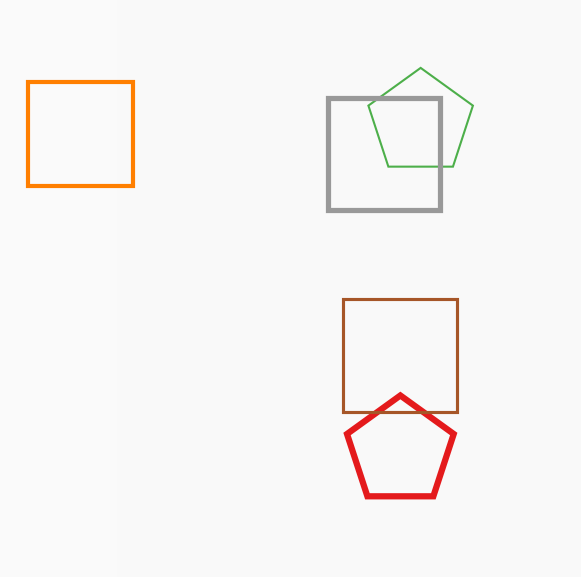[{"shape": "pentagon", "thickness": 3, "radius": 0.48, "center": [0.689, 0.218]}, {"shape": "pentagon", "thickness": 1, "radius": 0.47, "center": [0.724, 0.787]}, {"shape": "square", "thickness": 2, "radius": 0.45, "center": [0.139, 0.768]}, {"shape": "square", "thickness": 1.5, "radius": 0.49, "center": [0.688, 0.383]}, {"shape": "square", "thickness": 2.5, "radius": 0.48, "center": [0.661, 0.732]}]